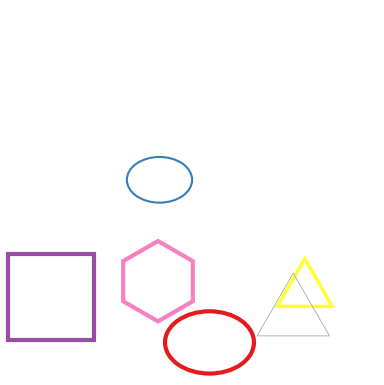[{"shape": "oval", "thickness": 3, "radius": 0.58, "center": [0.544, 0.111]}, {"shape": "oval", "thickness": 1.5, "radius": 0.42, "center": [0.414, 0.533]}, {"shape": "square", "thickness": 3, "radius": 0.56, "center": [0.133, 0.228]}, {"shape": "triangle", "thickness": 2.5, "radius": 0.41, "center": [0.792, 0.245]}, {"shape": "hexagon", "thickness": 3, "radius": 0.52, "center": [0.41, 0.27]}, {"shape": "triangle", "thickness": 0.5, "radius": 0.54, "center": [0.762, 0.182]}]